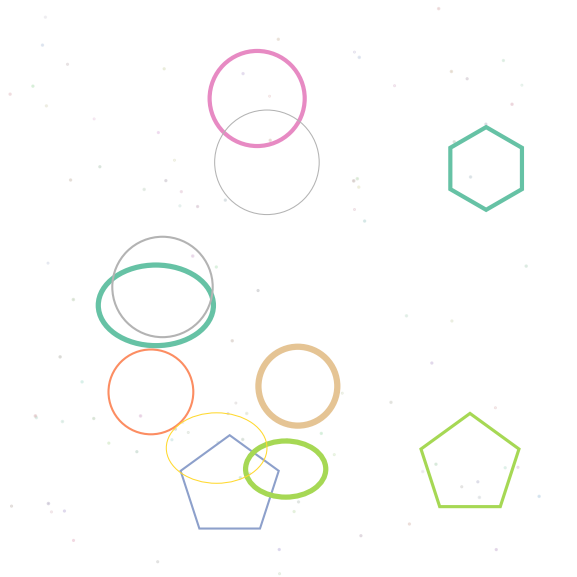[{"shape": "oval", "thickness": 2.5, "radius": 0.5, "center": [0.27, 0.47]}, {"shape": "hexagon", "thickness": 2, "radius": 0.36, "center": [0.842, 0.707]}, {"shape": "circle", "thickness": 1, "radius": 0.37, "center": [0.261, 0.321]}, {"shape": "pentagon", "thickness": 1, "radius": 0.45, "center": [0.398, 0.156]}, {"shape": "circle", "thickness": 2, "radius": 0.41, "center": [0.445, 0.829]}, {"shape": "oval", "thickness": 2.5, "radius": 0.35, "center": [0.495, 0.187]}, {"shape": "pentagon", "thickness": 1.5, "radius": 0.45, "center": [0.814, 0.194]}, {"shape": "oval", "thickness": 0.5, "radius": 0.44, "center": [0.375, 0.223]}, {"shape": "circle", "thickness": 3, "radius": 0.34, "center": [0.516, 0.33]}, {"shape": "circle", "thickness": 0.5, "radius": 0.45, "center": [0.462, 0.718]}, {"shape": "circle", "thickness": 1, "radius": 0.43, "center": [0.281, 0.502]}]